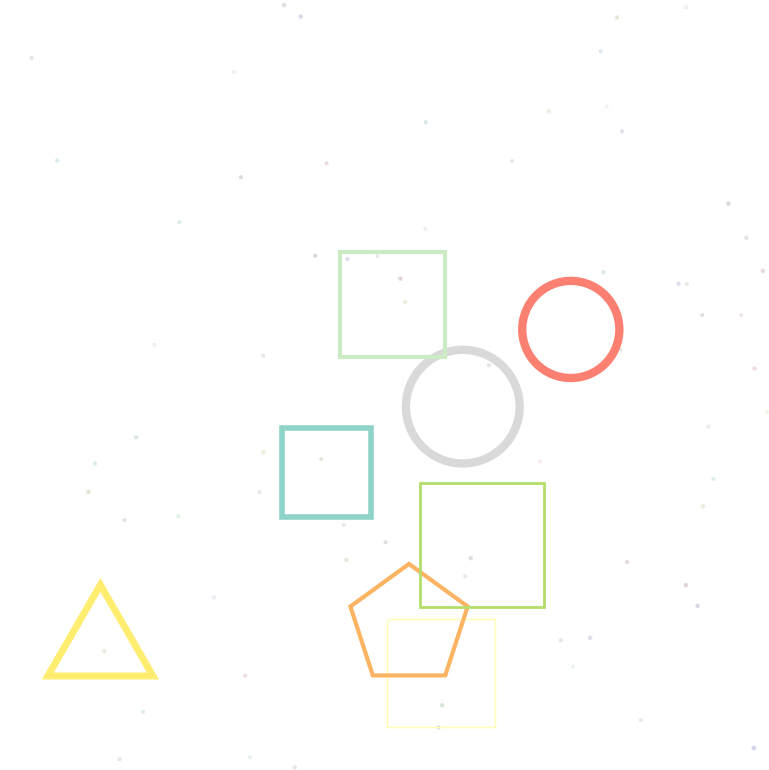[{"shape": "square", "thickness": 2, "radius": 0.29, "center": [0.424, 0.386]}, {"shape": "square", "thickness": 0.5, "radius": 0.35, "center": [0.573, 0.126]}, {"shape": "circle", "thickness": 3, "radius": 0.32, "center": [0.741, 0.572]}, {"shape": "pentagon", "thickness": 1.5, "radius": 0.4, "center": [0.531, 0.188]}, {"shape": "square", "thickness": 1, "radius": 0.4, "center": [0.626, 0.292]}, {"shape": "circle", "thickness": 3, "radius": 0.37, "center": [0.601, 0.472]}, {"shape": "square", "thickness": 1.5, "radius": 0.34, "center": [0.509, 0.604]}, {"shape": "triangle", "thickness": 2.5, "radius": 0.39, "center": [0.13, 0.161]}]